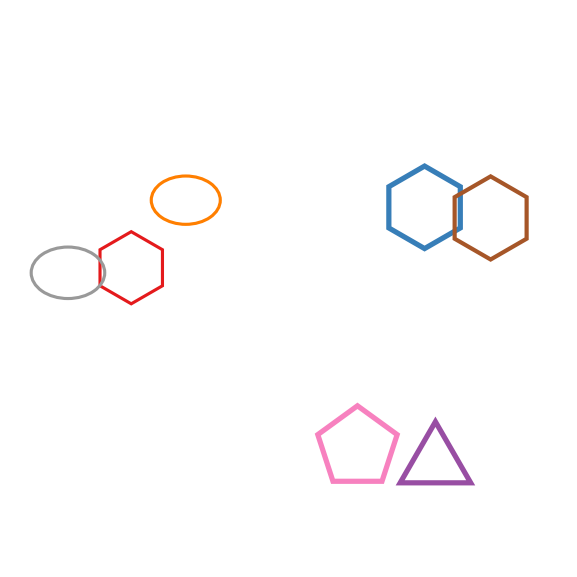[{"shape": "hexagon", "thickness": 1.5, "radius": 0.31, "center": [0.227, 0.536]}, {"shape": "hexagon", "thickness": 2.5, "radius": 0.36, "center": [0.735, 0.64]}, {"shape": "triangle", "thickness": 2.5, "radius": 0.35, "center": [0.754, 0.198]}, {"shape": "oval", "thickness": 1.5, "radius": 0.3, "center": [0.322, 0.653]}, {"shape": "hexagon", "thickness": 2, "radius": 0.36, "center": [0.85, 0.622]}, {"shape": "pentagon", "thickness": 2.5, "radius": 0.36, "center": [0.619, 0.224]}, {"shape": "oval", "thickness": 1.5, "radius": 0.32, "center": [0.118, 0.527]}]